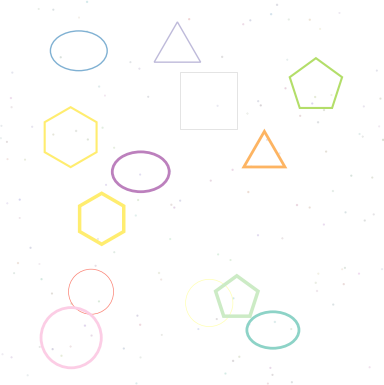[{"shape": "oval", "thickness": 2, "radius": 0.34, "center": [0.709, 0.143]}, {"shape": "circle", "thickness": 0.5, "radius": 0.31, "center": [0.543, 0.213]}, {"shape": "triangle", "thickness": 1, "radius": 0.35, "center": [0.461, 0.873]}, {"shape": "circle", "thickness": 0.5, "radius": 0.29, "center": [0.236, 0.242]}, {"shape": "oval", "thickness": 1, "radius": 0.37, "center": [0.205, 0.868]}, {"shape": "triangle", "thickness": 2, "radius": 0.31, "center": [0.687, 0.597]}, {"shape": "pentagon", "thickness": 1.5, "radius": 0.36, "center": [0.821, 0.777]}, {"shape": "circle", "thickness": 2, "radius": 0.39, "center": [0.185, 0.123]}, {"shape": "square", "thickness": 0.5, "radius": 0.37, "center": [0.541, 0.739]}, {"shape": "oval", "thickness": 2, "radius": 0.37, "center": [0.366, 0.554]}, {"shape": "pentagon", "thickness": 2.5, "radius": 0.29, "center": [0.615, 0.226]}, {"shape": "hexagon", "thickness": 2.5, "radius": 0.33, "center": [0.264, 0.432]}, {"shape": "hexagon", "thickness": 1.5, "radius": 0.39, "center": [0.183, 0.644]}]